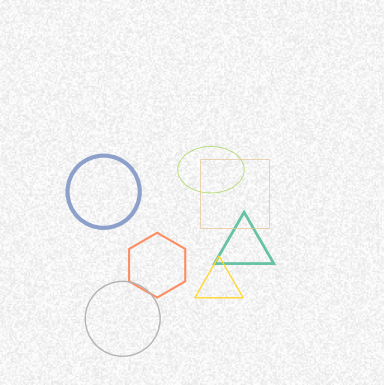[{"shape": "triangle", "thickness": 2, "radius": 0.44, "center": [0.634, 0.36]}, {"shape": "hexagon", "thickness": 1.5, "radius": 0.42, "center": [0.408, 0.311]}, {"shape": "circle", "thickness": 3, "radius": 0.47, "center": [0.269, 0.502]}, {"shape": "oval", "thickness": 0.5, "radius": 0.43, "center": [0.548, 0.559]}, {"shape": "triangle", "thickness": 1, "radius": 0.36, "center": [0.569, 0.263]}, {"shape": "square", "thickness": 0.5, "radius": 0.45, "center": [0.609, 0.498]}, {"shape": "circle", "thickness": 1, "radius": 0.49, "center": [0.319, 0.172]}]